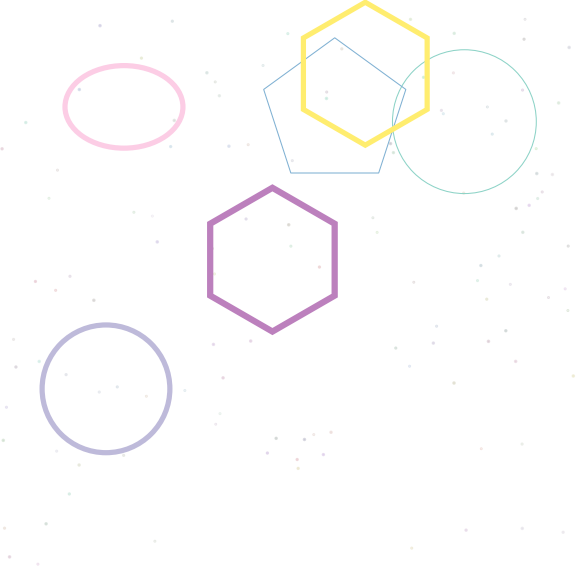[{"shape": "circle", "thickness": 0.5, "radius": 0.62, "center": [0.804, 0.788]}, {"shape": "circle", "thickness": 2.5, "radius": 0.55, "center": [0.184, 0.326]}, {"shape": "pentagon", "thickness": 0.5, "radius": 0.65, "center": [0.58, 0.804]}, {"shape": "oval", "thickness": 2.5, "radius": 0.51, "center": [0.215, 0.814]}, {"shape": "hexagon", "thickness": 3, "radius": 0.62, "center": [0.472, 0.549]}, {"shape": "hexagon", "thickness": 2.5, "radius": 0.62, "center": [0.633, 0.872]}]